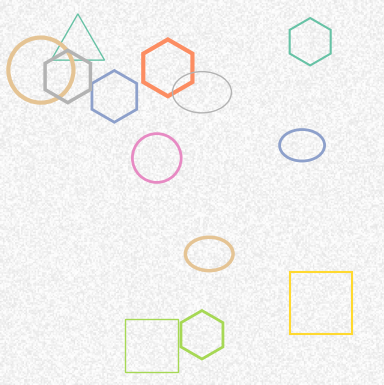[{"shape": "hexagon", "thickness": 1.5, "radius": 0.31, "center": [0.806, 0.892]}, {"shape": "triangle", "thickness": 1, "radius": 0.4, "center": [0.202, 0.884]}, {"shape": "hexagon", "thickness": 3, "radius": 0.37, "center": [0.436, 0.824]}, {"shape": "hexagon", "thickness": 2, "radius": 0.34, "center": [0.297, 0.75]}, {"shape": "oval", "thickness": 2, "radius": 0.29, "center": [0.785, 0.623]}, {"shape": "circle", "thickness": 2, "radius": 0.32, "center": [0.407, 0.59]}, {"shape": "hexagon", "thickness": 2, "radius": 0.31, "center": [0.525, 0.13]}, {"shape": "square", "thickness": 1, "radius": 0.34, "center": [0.393, 0.103]}, {"shape": "square", "thickness": 1.5, "radius": 0.4, "center": [0.834, 0.214]}, {"shape": "oval", "thickness": 2.5, "radius": 0.31, "center": [0.543, 0.34]}, {"shape": "circle", "thickness": 3, "radius": 0.42, "center": [0.106, 0.818]}, {"shape": "oval", "thickness": 1, "radius": 0.38, "center": [0.525, 0.76]}, {"shape": "hexagon", "thickness": 2.5, "radius": 0.34, "center": [0.176, 0.801]}]